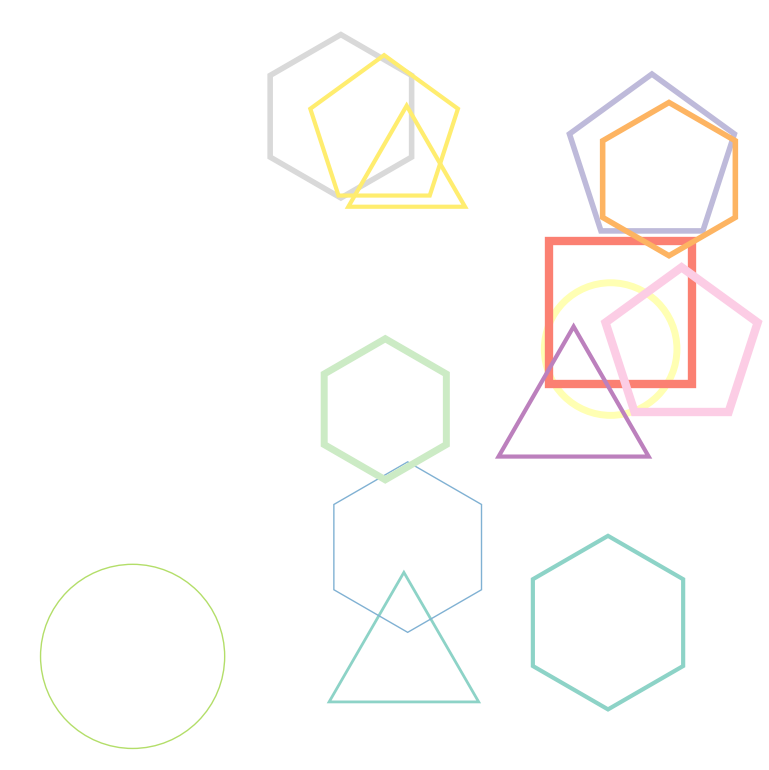[{"shape": "triangle", "thickness": 1, "radius": 0.56, "center": [0.525, 0.145]}, {"shape": "hexagon", "thickness": 1.5, "radius": 0.56, "center": [0.79, 0.191]}, {"shape": "circle", "thickness": 2.5, "radius": 0.43, "center": [0.793, 0.547]}, {"shape": "pentagon", "thickness": 2, "radius": 0.56, "center": [0.847, 0.791]}, {"shape": "square", "thickness": 3, "radius": 0.46, "center": [0.806, 0.595]}, {"shape": "hexagon", "thickness": 0.5, "radius": 0.55, "center": [0.529, 0.289]}, {"shape": "hexagon", "thickness": 2, "radius": 0.5, "center": [0.869, 0.767]}, {"shape": "circle", "thickness": 0.5, "radius": 0.6, "center": [0.172, 0.148]}, {"shape": "pentagon", "thickness": 3, "radius": 0.52, "center": [0.885, 0.549]}, {"shape": "hexagon", "thickness": 2, "radius": 0.53, "center": [0.443, 0.849]}, {"shape": "triangle", "thickness": 1.5, "radius": 0.56, "center": [0.745, 0.463]}, {"shape": "hexagon", "thickness": 2.5, "radius": 0.46, "center": [0.5, 0.468]}, {"shape": "pentagon", "thickness": 1.5, "radius": 0.5, "center": [0.499, 0.828]}, {"shape": "triangle", "thickness": 1.5, "radius": 0.44, "center": [0.528, 0.775]}]